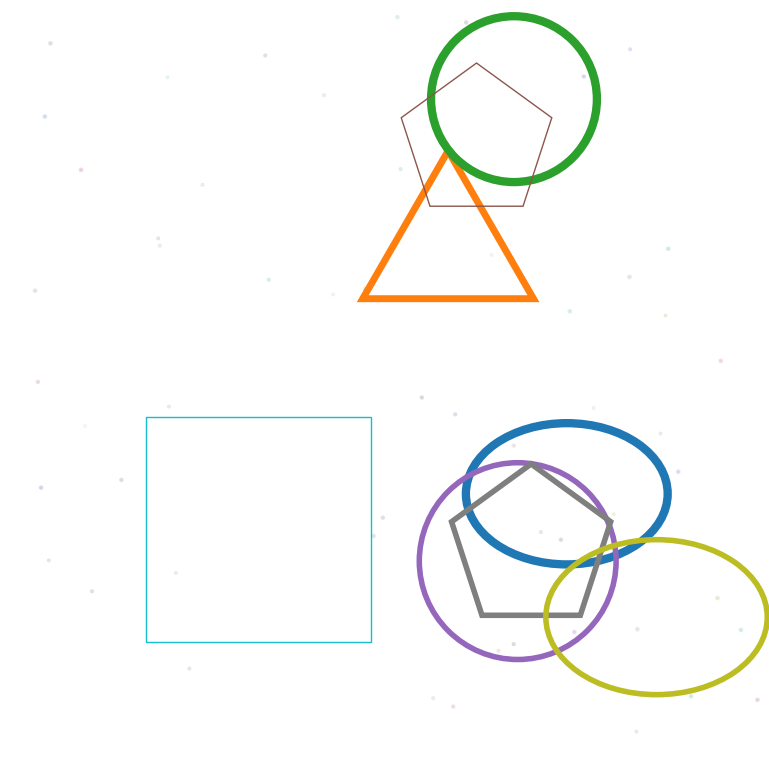[{"shape": "oval", "thickness": 3, "radius": 0.66, "center": [0.736, 0.359]}, {"shape": "triangle", "thickness": 2.5, "radius": 0.64, "center": [0.582, 0.676]}, {"shape": "circle", "thickness": 3, "radius": 0.54, "center": [0.668, 0.871]}, {"shape": "circle", "thickness": 2, "radius": 0.64, "center": [0.672, 0.271]}, {"shape": "pentagon", "thickness": 0.5, "radius": 0.51, "center": [0.619, 0.815]}, {"shape": "pentagon", "thickness": 2, "radius": 0.54, "center": [0.69, 0.289]}, {"shape": "oval", "thickness": 2, "radius": 0.72, "center": [0.853, 0.199]}, {"shape": "square", "thickness": 0.5, "radius": 0.73, "center": [0.336, 0.312]}]